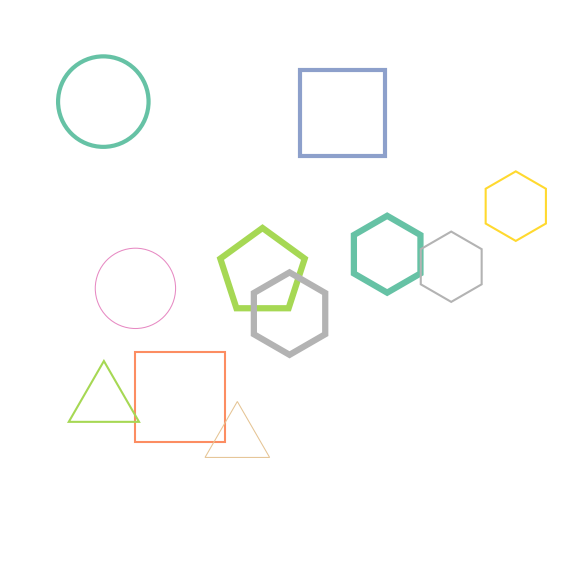[{"shape": "hexagon", "thickness": 3, "radius": 0.33, "center": [0.67, 0.559]}, {"shape": "circle", "thickness": 2, "radius": 0.39, "center": [0.179, 0.823]}, {"shape": "square", "thickness": 1, "radius": 0.39, "center": [0.311, 0.312]}, {"shape": "square", "thickness": 2, "radius": 0.37, "center": [0.593, 0.804]}, {"shape": "circle", "thickness": 0.5, "radius": 0.35, "center": [0.234, 0.5]}, {"shape": "triangle", "thickness": 1, "radius": 0.35, "center": [0.18, 0.304]}, {"shape": "pentagon", "thickness": 3, "radius": 0.38, "center": [0.455, 0.528]}, {"shape": "hexagon", "thickness": 1, "radius": 0.3, "center": [0.893, 0.642]}, {"shape": "triangle", "thickness": 0.5, "radius": 0.32, "center": [0.411, 0.239]}, {"shape": "hexagon", "thickness": 3, "radius": 0.36, "center": [0.501, 0.456]}, {"shape": "hexagon", "thickness": 1, "radius": 0.3, "center": [0.781, 0.537]}]